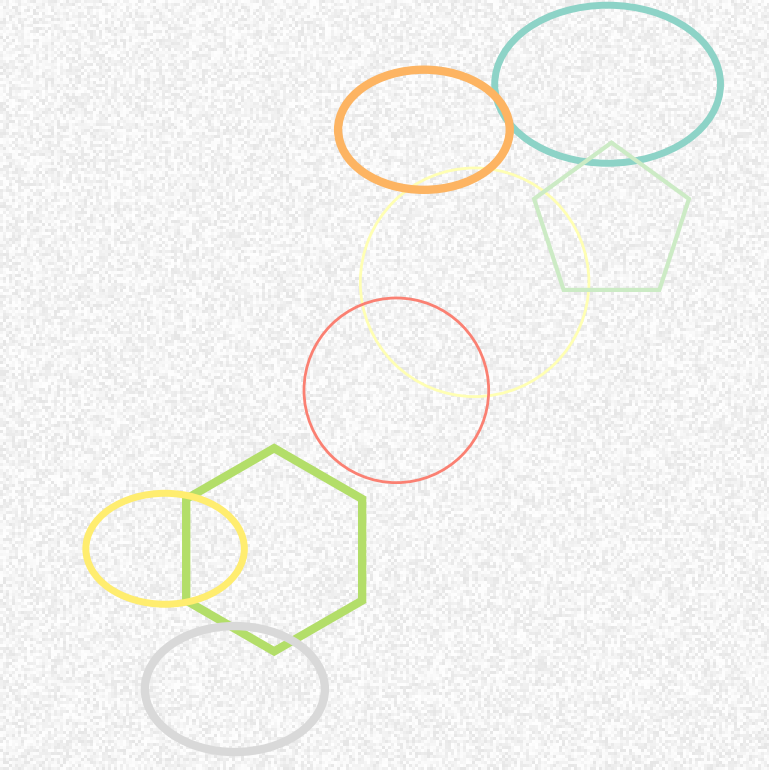[{"shape": "oval", "thickness": 2.5, "radius": 0.73, "center": [0.789, 0.891]}, {"shape": "circle", "thickness": 1, "radius": 0.74, "center": [0.616, 0.633]}, {"shape": "circle", "thickness": 1, "radius": 0.6, "center": [0.515, 0.493]}, {"shape": "oval", "thickness": 3, "radius": 0.56, "center": [0.551, 0.831]}, {"shape": "hexagon", "thickness": 3, "radius": 0.66, "center": [0.356, 0.286]}, {"shape": "oval", "thickness": 3, "radius": 0.58, "center": [0.305, 0.105]}, {"shape": "pentagon", "thickness": 1.5, "radius": 0.53, "center": [0.794, 0.709]}, {"shape": "oval", "thickness": 2.5, "radius": 0.51, "center": [0.214, 0.287]}]